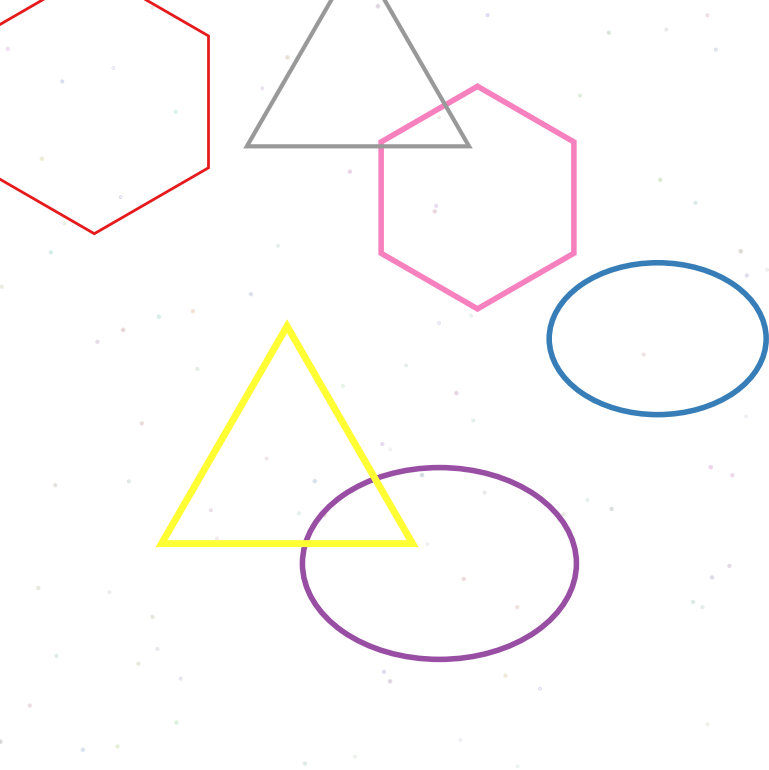[{"shape": "hexagon", "thickness": 1, "radius": 0.86, "center": [0.122, 0.868]}, {"shape": "oval", "thickness": 2, "radius": 0.7, "center": [0.854, 0.56]}, {"shape": "oval", "thickness": 2, "radius": 0.89, "center": [0.571, 0.268]}, {"shape": "triangle", "thickness": 2.5, "radius": 0.94, "center": [0.373, 0.388]}, {"shape": "hexagon", "thickness": 2, "radius": 0.72, "center": [0.62, 0.743]}, {"shape": "triangle", "thickness": 1.5, "radius": 0.83, "center": [0.465, 0.893]}]